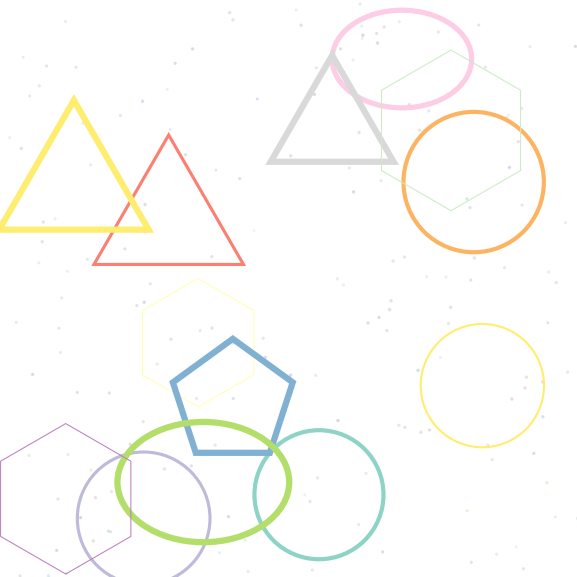[{"shape": "circle", "thickness": 2, "radius": 0.56, "center": [0.552, 0.142]}, {"shape": "hexagon", "thickness": 0.5, "radius": 0.56, "center": [0.343, 0.406]}, {"shape": "circle", "thickness": 1.5, "radius": 0.57, "center": [0.249, 0.102]}, {"shape": "triangle", "thickness": 1.5, "radius": 0.75, "center": [0.292, 0.616]}, {"shape": "pentagon", "thickness": 3, "radius": 0.55, "center": [0.403, 0.303]}, {"shape": "circle", "thickness": 2, "radius": 0.61, "center": [0.82, 0.684]}, {"shape": "oval", "thickness": 3, "radius": 0.74, "center": [0.352, 0.164]}, {"shape": "oval", "thickness": 2.5, "radius": 0.6, "center": [0.696, 0.897]}, {"shape": "triangle", "thickness": 3, "radius": 0.61, "center": [0.575, 0.78]}, {"shape": "hexagon", "thickness": 0.5, "radius": 0.65, "center": [0.114, 0.135]}, {"shape": "hexagon", "thickness": 0.5, "radius": 0.7, "center": [0.781, 0.773]}, {"shape": "circle", "thickness": 1, "radius": 0.53, "center": [0.835, 0.331]}, {"shape": "triangle", "thickness": 3, "radius": 0.75, "center": [0.128, 0.676]}]